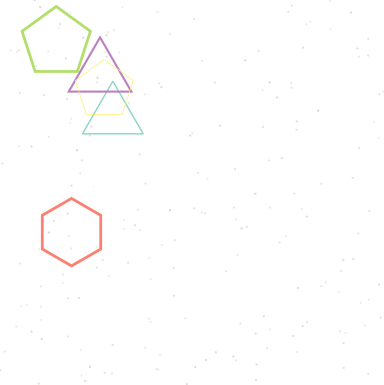[{"shape": "triangle", "thickness": 1, "radius": 0.46, "center": [0.293, 0.698]}, {"shape": "hexagon", "thickness": 2, "radius": 0.44, "center": [0.186, 0.397]}, {"shape": "pentagon", "thickness": 2, "radius": 0.47, "center": [0.146, 0.89]}, {"shape": "triangle", "thickness": 1.5, "radius": 0.47, "center": [0.26, 0.809]}, {"shape": "pentagon", "thickness": 0.5, "radius": 0.4, "center": [0.271, 0.766]}]